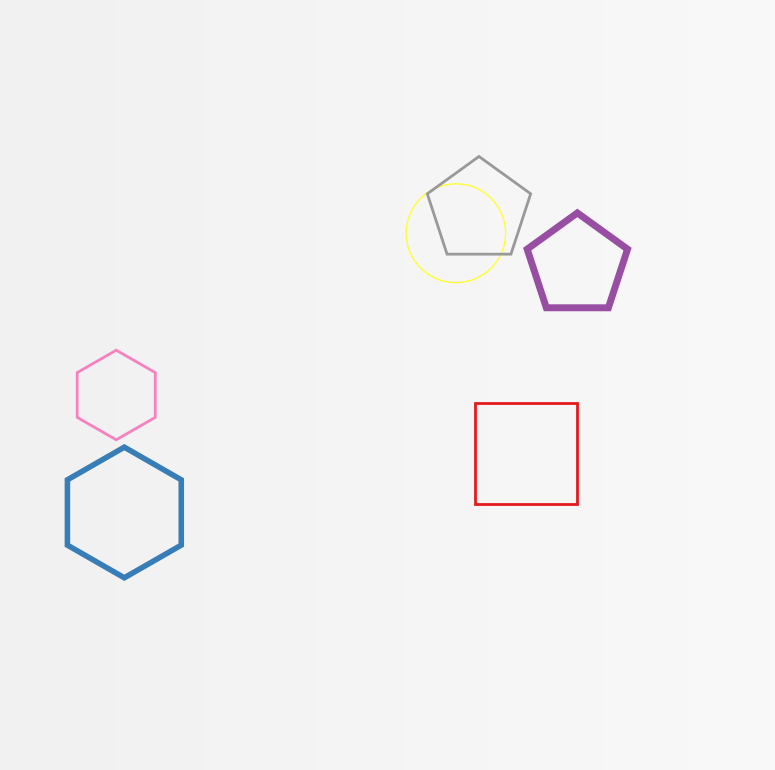[{"shape": "square", "thickness": 1, "radius": 0.33, "center": [0.679, 0.411]}, {"shape": "hexagon", "thickness": 2, "radius": 0.42, "center": [0.16, 0.334]}, {"shape": "pentagon", "thickness": 2.5, "radius": 0.34, "center": [0.745, 0.655]}, {"shape": "circle", "thickness": 0.5, "radius": 0.32, "center": [0.588, 0.697]}, {"shape": "hexagon", "thickness": 1, "radius": 0.29, "center": [0.15, 0.487]}, {"shape": "pentagon", "thickness": 1, "radius": 0.35, "center": [0.618, 0.727]}]